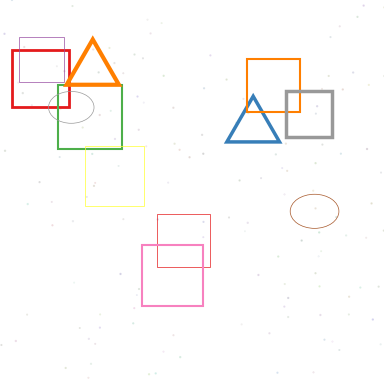[{"shape": "square", "thickness": 2, "radius": 0.37, "center": [0.105, 0.796]}, {"shape": "square", "thickness": 0.5, "radius": 0.34, "center": [0.477, 0.374]}, {"shape": "triangle", "thickness": 2.5, "radius": 0.4, "center": [0.658, 0.671]}, {"shape": "square", "thickness": 1.5, "radius": 0.42, "center": [0.234, 0.697]}, {"shape": "square", "thickness": 0.5, "radius": 0.29, "center": [0.109, 0.844]}, {"shape": "triangle", "thickness": 3, "radius": 0.39, "center": [0.241, 0.819]}, {"shape": "square", "thickness": 1.5, "radius": 0.34, "center": [0.711, 0.779]}, {"shape": "square", "thickness": 0.5, "radius": 0.39, "center": [0.298, 0.543]}, {"shape": "oval", "thickness": 0.5, "radius": 0.32, "center": [0.817, 0.451]}, {"shape": "square", "thickness": 1.5, "radius": 0.39, "center": [0.448, 0.285]}, {"shape": "oval", "thickness": 0.5, "radius": 0.3, "center": [0.185, 0.721]}, {"shape": "square", "thickness": 2.5, "radius": 0.3, "center": [0.803, 0.705]}]